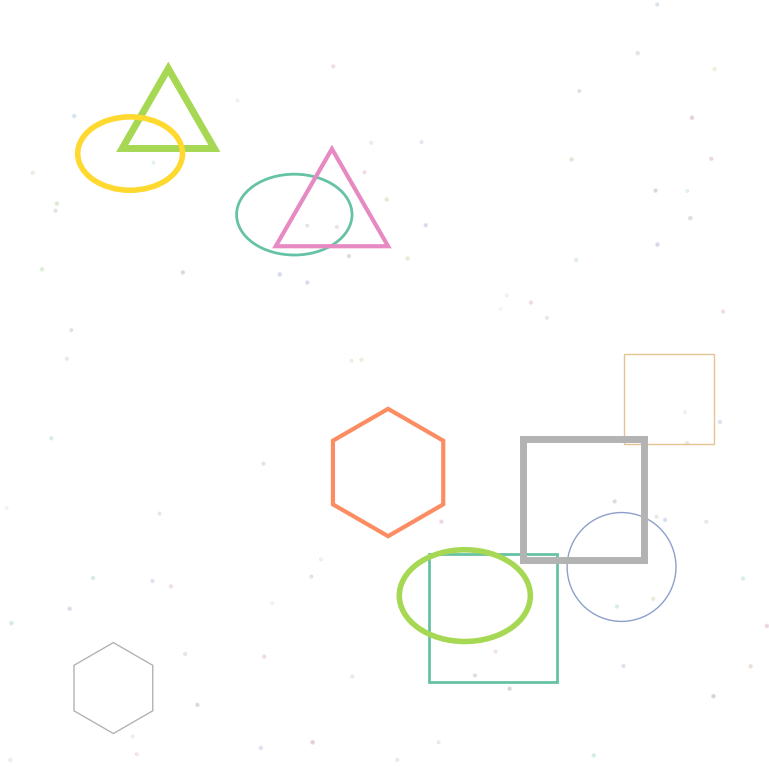[{"shape": "square", "thickness": 1, "radius": 0.42, "center": [0.64, 0.197]}, {"shape": "oval", "thickness": 1, "radius": 0.37, "center": [0.382, 0.721]}, {"shape": "hexagon", "thickness": 1.5, "radius": 0.41, "center": [0.504, 0.386]}, {"shape": "circle", "thickness": 0.5, "radius": 0.35, "center": [0.807, 0.264]}, {"shape": "triangle", "thickness": 1.5, "radius": 0.42, "center": [0.431, 0.722]}, {"shape": "oval", "thickness": 2, "radius": 0.43, "center": [0.604, 0.226]}, {"shape": "triangle", "thickness": 2.5, "radius": 0.35, "center": [0.219, 0.842]}, {"shape": "oval", "thickness": 2, "radius": 0.34, "center": [0.169, 0.801]}, {"shape": "square", "thickness": 0.5, "radius": 0.29, "center": [0.869, 0.482]}, {"shape": "hexagon", "thickness": 0.5, "radius": 0.3, "center": [0.147, 0.106]}, {"shape": "square", "thickness": 2.5, "radius": 0.39, "center": [0.758, 0.351]}]